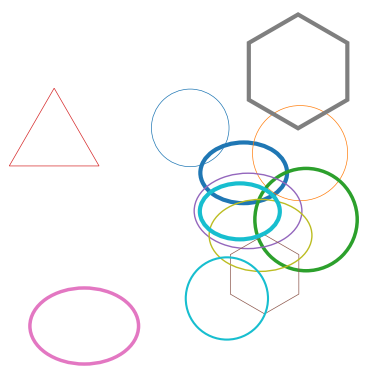[{"shape": "circle", "thickness": 0.5, "radius": 0.5, "center": [0.494, 0.668]}, {"shape": "oval", "thickness": 3, "radius": 0.56, "center": [0.633, 0.551]}, {"shape": "circle", "thickness": 0.5, "radius": 0.62, "center": [0.779, 0.602]}, {"shape": "circle", "thickness": 2.5, "radius": 0.66, "center": [0.795, 0.43]}, {"shape": "triangle", "thickness": 0.5, "radius": 0.67, "center": [0.141, 0.636]}, {"shape": "oval", "thickness": 1, "radius": 0.7, "center": [0.644, 0.452]}, {"shape": "hexagon", "thickness": 0.5, "radius": 0.51, "center": [0.687, 0.287]}, {"shape": "oval", "thickness": 2.5, "radius": 0.71, "center": [0.219, 0.153]}, {"shape": "hexagon", "thickness": 3, "radius": 0.74, "center": [0.774, 0.815]}, {"shape": "oval", "thickness": 1, "radius": 0.67, "center": [0.677, 0.389]}, {"shape": "oval", "thickness": 3, "radius": 0.52, "center": [0.623, 0.451]}, {"shape": "circle", "thickness": 1.5, "radius": 0.53, "center": [0.589, 0.225]}]